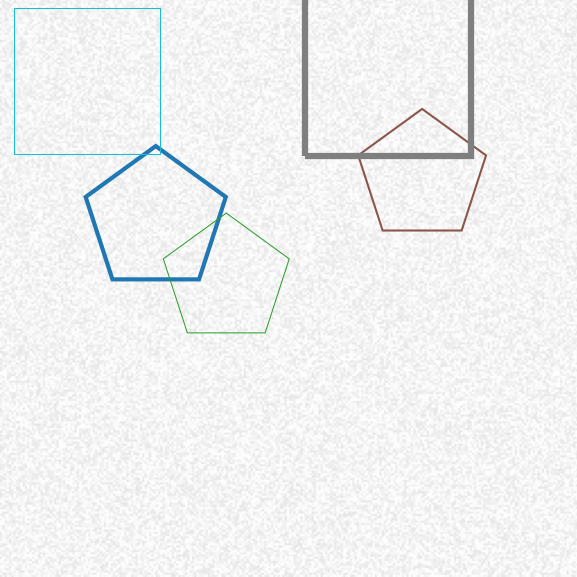[{"shape": "pentagon", "thickness": 2, "radius": 0.64, "center": [0.27, 0.619]}, {"shape": "pentagon", "thickness": 0.5, "radius": 0.57, "center": [0.392, 0.515]}, {"shape": "pentagon", "thickness": 1, "radius": 0.58, "center": [0.731, 0.694]}, {"shape": "square", "thickness": 3, "radius": 0.72, "center": [0.672, 0.873]}, {"shape": "square", "thickness": 0.5, "radius": 0.63, "center": [0.151, 0.858]}]